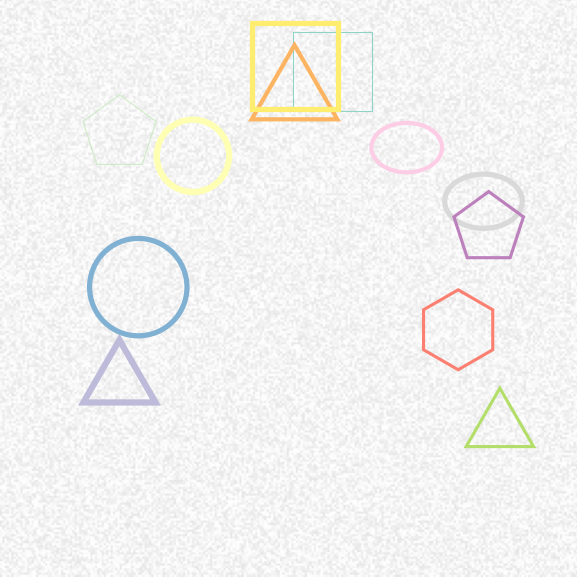[{"shape": "square", "thickness": 0.5, "radius": 0.34, "center": [0.575, 0.875]}, {"shape": "circle", "thickness": 3, "radius": 0.31, "center": [0.334, 0.729]}, {"shape": "triangle", "thickness": 3, "radius": 0.36, "center": [0.207, 0.338]}, {"shape": "hexagon", "thickness": 1.5, "radius": 0.35, "center": [0.793, 0.428]}, {"shape": "circle", "thickness": 2.5, "radius": 0.42, "center": [0.239, 0.502]}, {"shape": "triangle", "thickness": 2, "radius": 0.43, "center": [0.51, 0.835]}, {"shape": "triangle", "thickness": 1.5, "radius": 0.34, "center": [0.866, 0.26]}, {"shape": "oval", "thickness": 2, "radius": 0.31, "center": [0.704, 0.744]}, {"shape": "oval", "thickness": 2.5, "radius": 0.34, "center": [0.837, 0.651]}, {"shape": "pentagon", "thickness": 1.5, "radius": 0.32, "center": [0.846, 0.604]}, {"shape": "pentagon", "thickness": 0.5, "radius": 0.33, "center": [0.207, 0.768]}, {"shape": "square", "thickness": 2.5, "radius": 0.37, "center": [0.511, 0.885]}]